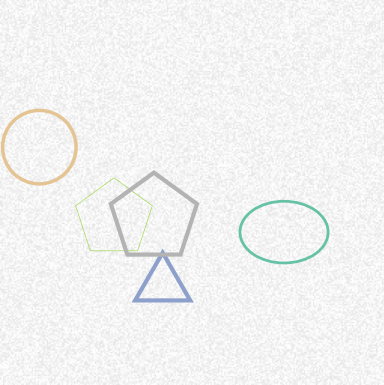[{"shape": "oval", "thickness": 2, "radius": 0.57, "center": [0.738, 0.397]}, {"shape": "triangle", "thickness": 3, "radius": 0.41, "center": [0.423, 0.261]}, {"shape": "pentagon", "thickness": 0.5, "radius": 0.52, "center": [0.296, 0.433]}, {"shape": "circle", "thickness": 2.5, "radius": 0.48, "center": [0.102, 0.618]}, {"shape": "pentagon", "thickness": 3, "radius": 0.59, "center": [0.4, 0.434]}]